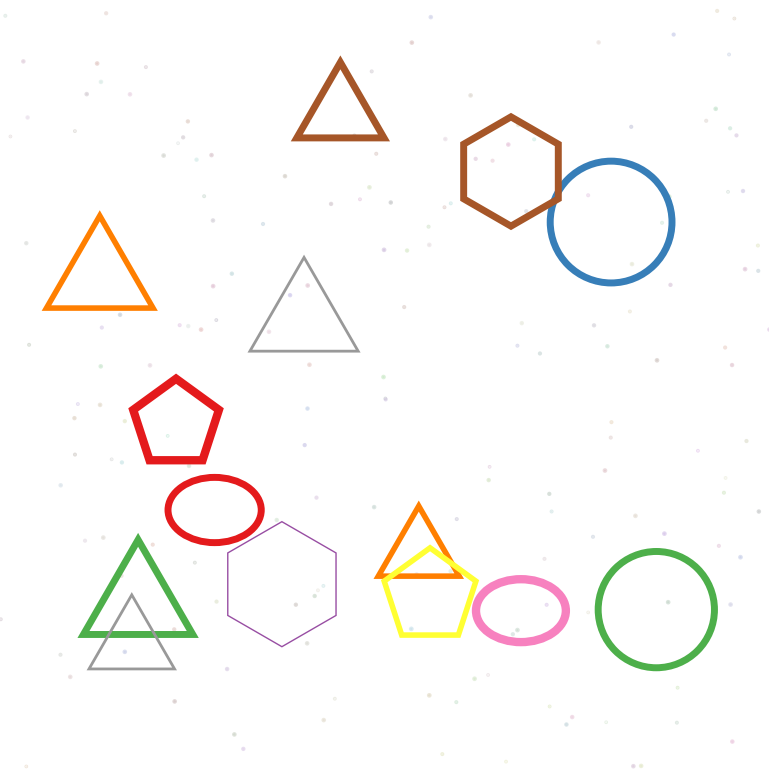[{"shape": "oval", "thickness": 2.5, "radius": 0.3, "center": [0.279, 0.338]}, {"shape": "pentagon", "thickness": 3, "radius": 0.29, "center": [0.229, 0.45]}, {"shape": "circle", "thickness": 2.5, "radius": 0.4, "center": [0.794, 0.712]}, {"shape": "circle", "thickness": 2.5, "radius": 0.38, "center": [0.852, 0.208]}, {"shape": "triangle", "thickness": 2.5, "radius": 0.41, "center": [0.179, 0.217]}, {"shape": "hexagon", "thickness": 0.5, "radius": 0.41, "center": [0.366, 0.241]}, {"shape": "triangle", "thickness": 2, "radius": 0.3, "center": [0.544, 0.282]}, {"shape": "triangle", "thickness": 2, "radius": 0.4, "center": [0.13, 0.64]}, {"shape": "pentagon", "thickness": 2, "radius": 0.31, "center": [0.559, 0.226]}, {"shape": "hexagon", "thickness": 2.5, "radius": 0.35, "center": [0.664, 0.777]}, {"shape": "triangle", "thickness": 2.5, "radius": 0.33, "center": [0.442, 0.854]}, {"shape": "oval", "thickness": 3, "radius": 0.29, "center": [0.677, 0.207]}, {"shape": "triangle", "thickness": 1, "radius": 0.41, "center": [0.395, 0.585]}, {"shape": "triangle", "thickness": 1, "radius": 0.32, "center": [0.171, 0.163]}]